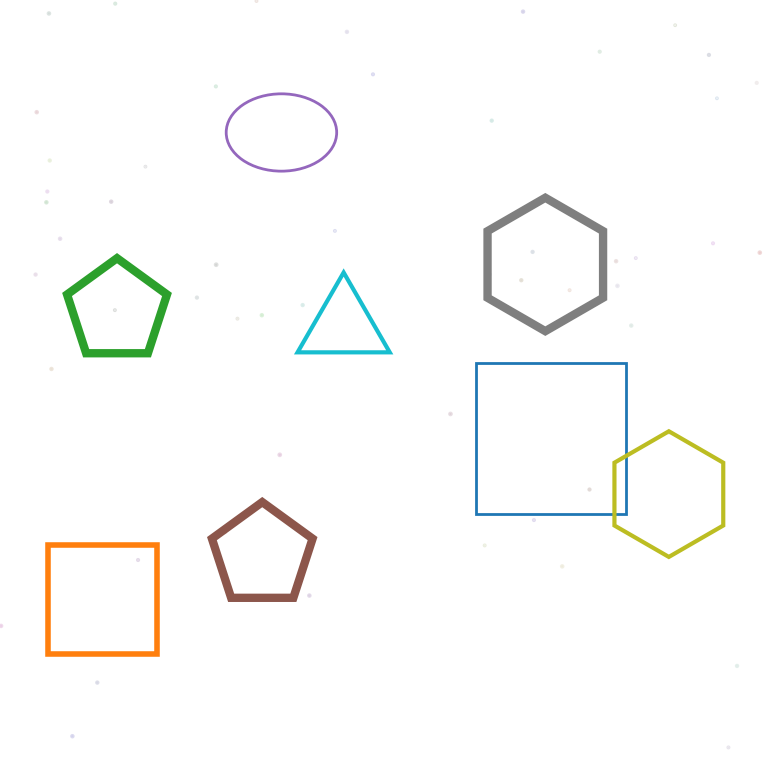[{"shape": "square", "thickness": 1, "radius": 0.49, "center": [0.716, 0.43]}, {"shape": "square", "thickness": 2, "radius": 0.35, "center": [0.133, 0.221]}, {"shape": "pentagon", "thickness": 3, "radius": 0.34, "center": [0.152, 0.596]}, {"shape": "oval", "thickness": 1, "radius": 0.36, "center": [0.366, 0.828]}, {"shape": "pentagon", "thickness": 3, "radius": 0.34, "center": [0.341, 0.279]}, {"shape": "hexagon", "thickness": 3, "radius": 0.43, "center": [0.708, 0.657]}, {"shape": "hexagon", "thickness": 1.5, "radius": 0.41, "center": [0.869, 0.358]}, {"shape": "triangle", "thickness": 1.5, "radius": 0.35, "center": [0.446, 0.577]}]